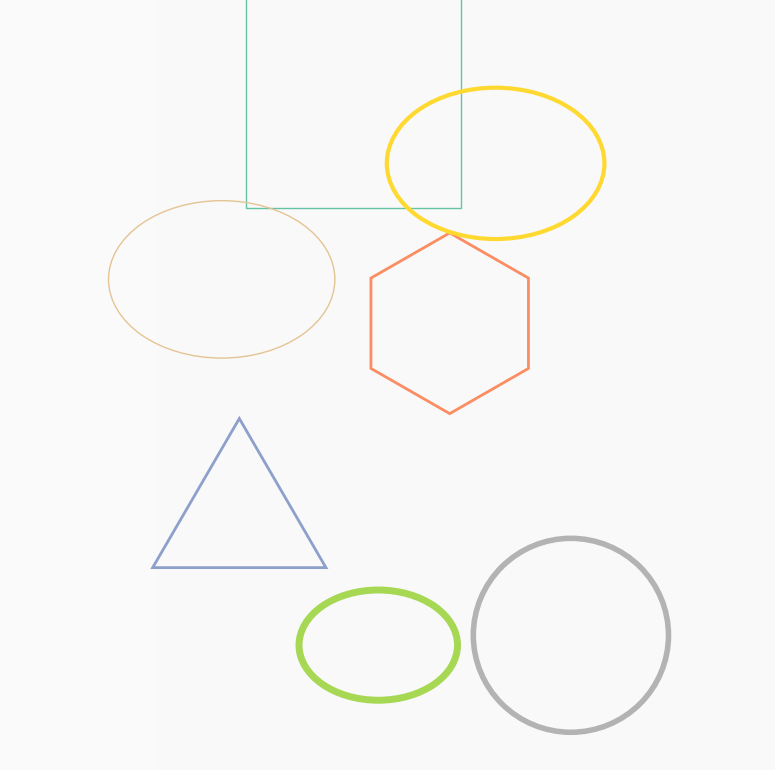[{"shape": "square", "thickness": 0.5, "radius": 0.69, "center": [0.457, 0.869]}, {"shape": "hexagon", "thickness": 1, "radius": 0.59, "center": [0.58, 0.58]}, {"shape": "triangle", "thickness": 1, "radius": 0.65, "center": [0.309, 0.327]}, {"shape": "oval", "thickness": 2.5, "radius": 0.51, "center": [0.488, 0.162]}, {"shape": "oval", "thickness": 1.5, "radius": 0.7, "center": [0.639, 0.788]}, {"shape": "oval", "thickness": 0.5, "radius": 0.73, "center": [0.286, 0.637]}, {"shape": "circle", "thickness": 2, "radius": 0.63, "center": [0.737, 0.175]}]